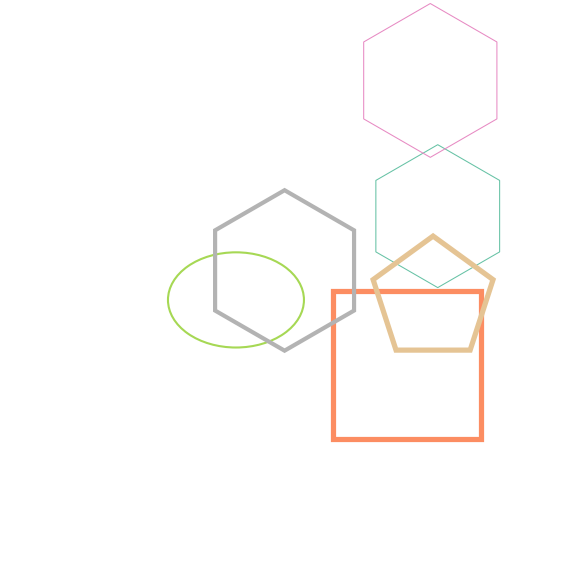[{"shape": "hexagon", "thickness": 0.5, "radius": 0.62, "center": [0.758, 0.625]}, {"shape": "square", "thickness": 2.5, "radius": 0.64, "center": [0.705, 0.367]}, {"shape": "hexagon", "thickness": 0.5, "radius": 0.67, "center": [0.745, 0.86]}, {"shape": "oval", "thickness": 1, "radius": 0.59, "center": [0.409, 0.48]}, {"shape": "pentagon", "thickness": 2.5, "radius": 0.55, "center": [0.75, 0.481]}, {"shape": "hexagon", "thickness": 2, "radius": 0.69, "center": [0.493, 0.531]}]